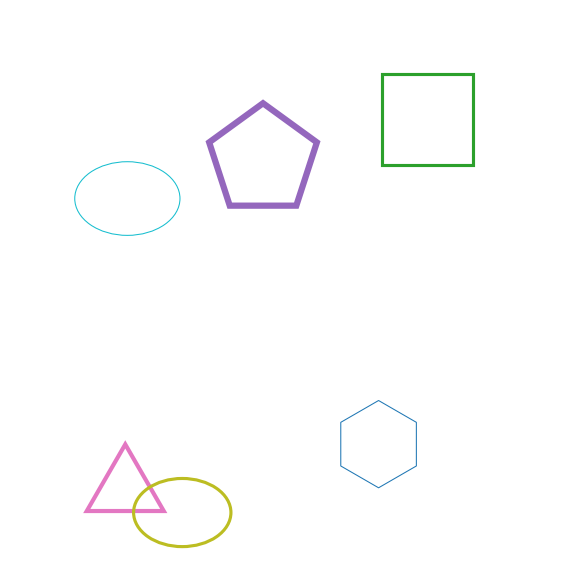[{"shape": "hexagon", "thickness": 0.5, "radius": 0.38, "center": [0.656, 0.23]}, {"shape": "square", "thickness": 1.5, "radius": 0.39, "center": [0.74, 0.793]}, {"shape": "pentagon", "thickness": 3, "radius": 0.49, "center": [0.455, 0.722]}, {"shape": "triangle", "thickness": 2, "radius": 0.38, "center": [0.217, 0.153]}, {"shape": "oval", "thickness": 1.5, "radius": 0.42, "center": [0.316, 0.112]}, {"shape": "oval", "thickness": 0.5, "radius": 0.46, "center": [0.221, 0.655]}]